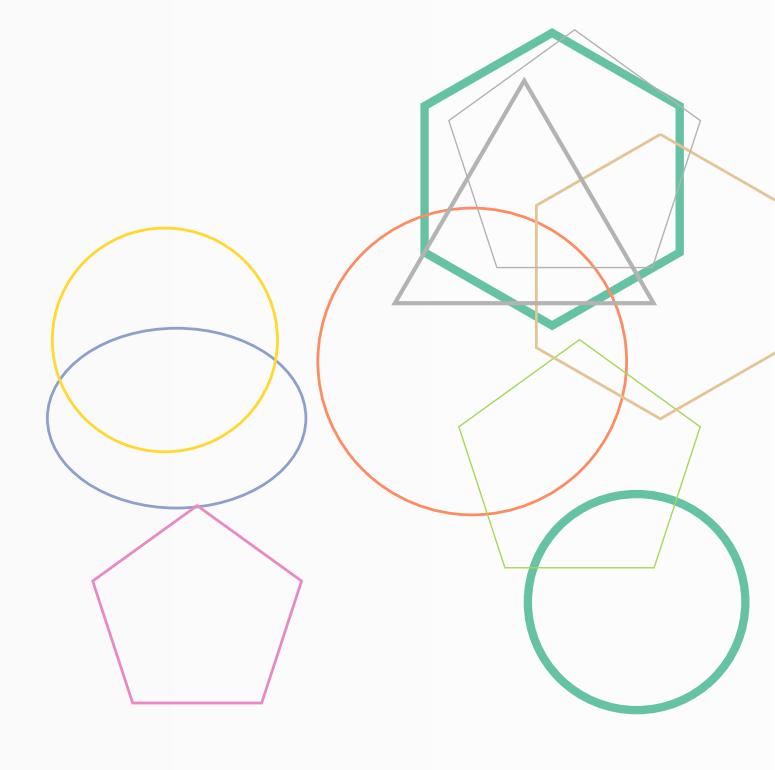[{"shape": "hexagon", "thickness": 3, "radius": 0.95, "center": [0.712, 0.767]}, {"shape": "circle", "thickness": 3, "radius": 0.7, "center": [0.821, 0.218]}, {"shape": "circle", "thickness": 1, "radius": 1.0, "center": [0.609, 0.531]}, {"shape": "oval", "thickness": 1, "radius": 0.83, "center": [0.228, 0.457]}, {"shape": "pentagon", "thickness": 1, "radius": 0.71, "center": [0.254, 0.202]}, {"shape": "pentagon", "thickness": 0.5, "radius": 0.82, "center": [0.748, 0.395]}, {"shape": "circle", "thickness": 1, "radius": 0.73, "center": [0.213, 0.559]}, {"shape": "hexagon", "thickness": 1, "radius": 0.92, "center": [0.852, 0.641]}, {"shape": "triangle", "thickness": 1.5, "radius": 0.96, "center": [0.676, 0.703]}, {"shape": "pentagon", "thickness": 0.5, "radius": 0.85, "center": [0.741, 0.791]}]